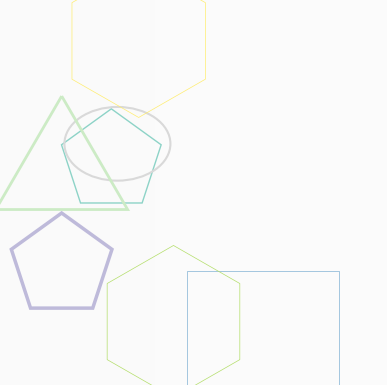[{"shape": "pentagon", "thickness": 1, "radius": 0.68, "center": [0.287, 0.582]}, {"shape": "pentagon", "thickness": 2.5, "radius": 0.68, "center": [0.159, 0.31]}, {"shape": "square", "thickness": 0.5, "radius": 0.98, "center": [0.678, 0.101]}, {"shape": "hexagon", "thickness": 0.5, "radius": 0.99, "center": [0.448, 0.165]}, {"shape": "oval", "thickness": 1.5, "radius": 0.68, "center": [0.303, 0.627]}, {"shape": "triangle", "thickness": 2, "radius": 0.98, "center": [0.159, 0.554]}, {"shape": "hexagon", "thickness": 0.5, "radius": 0.99, "center": [0.358, 0.894]}]